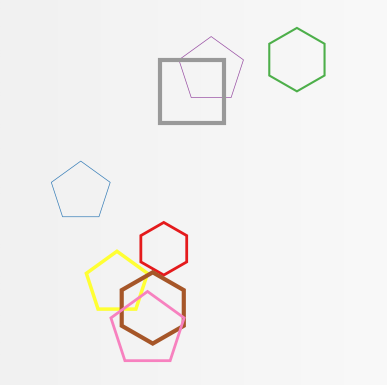[{"shape": "hexagon", "thickness": 2, "radius": 0.34, "center": [0.423, 0.354]}, {"shape": "pentagon", "thickness": 0.5, "radius": 0.4, "center": [0.208, 0.502]}, {"shape": "hexagon", "thickness": 1.5, "radius": 0.41, "center": [0.766, 0.845]}, {"shape": "pentagon", "thickness": 0.5, "radius": 0.44, "center": [0.545, 0.817]}, {"shape": "pentagon", "thickness": 2.5, "radius": 0.42, "center": [0.302, 0.264]}, {"shape": "hexagon", "thickness": 3, "radius": 0.46, "center": [0.394, 0.2]}, {"shape": "pentagon", "thickness": 2, "radius": 0.5, "center": [0.381, 0.144]}, {"shape": "square", "thickness": 3, "radius": 0.41, "center": [0.496, 0.762]}]